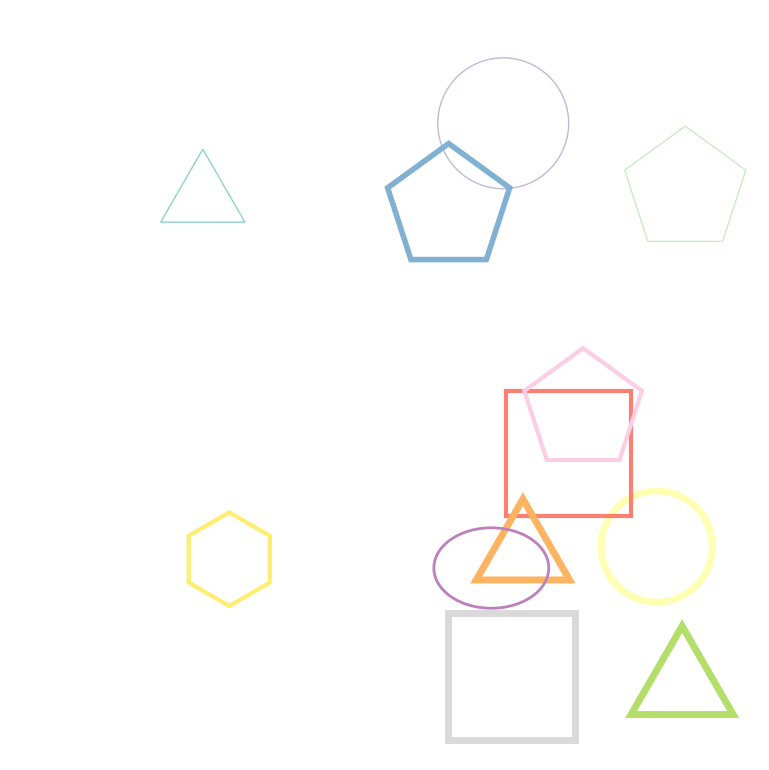[{"shape": "triangle", "thickness": 0.5, "radius": 0.32, "center": [0.263, 0.743]}, {"shape": "circle", "thickness": 2.5, "radius": 0.36, "center": [0.853, 0.29]}, {"shape": "circle", "thickness": 0.5, "radius": 0.42, "center": [0.654, 0.84]}, {"shape": "square", "thickness": 1.5, "radius": 0.41, "center": [0.739, 0.411]}, {"shape": "pentagon", "thickness": 2, "radius": 0.42, "center": [0.583, 0.73]}, {"shape": "triangle", "thickness": 2.5, "radius": 0.35, "center": [0.679, 0.282]}, {"shape": "triangle", "thickness": 2.5, "radius": 0.38, "center": [0.886, 0.11]}, {"shape": "pentagon", "thickness": 1.5, "radius": 0.4, "center": [0.757, 0.468]}, {"shape": "square", "thickness": 2.5, "radius": 0.41, "center": [0.664, 0.121]}, {"shape": "oval", "thickness": 1, "radius": 0.37, "center": [0.638, 0.262]}, {"shape": "pentagon", "thickness": 0.5, "radius": 0.41, "center": [0.89, 0.753]}, {"shape": "hexagon", "thickness": 1.5, "radius": 0.3, "center": [0.298, 0.274]}]